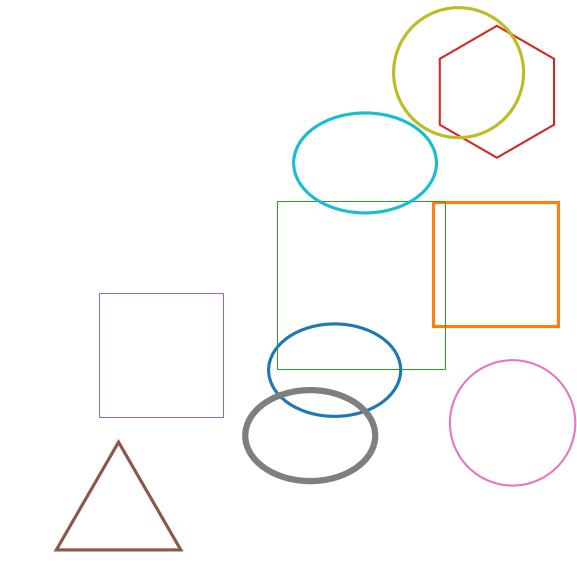[{"shape": "oval", "thickness": 1.5, "radius": 0.57, "center": [0.579, 0.358]}, {"shape": "square", "thickness": 1.5, "radius": 0.54, "center": [0.858, 0.542]}, {"shape": "square", "thickness": 0.5, "radius": 0.73, "center": [0.625, 0.505]}, {"shape": "hexagon", "thickness": 1, "radius": 0.57, "center": [0.86, 0.84]}, {"shape": "square", "thickness": 0.5, "radius": 0.54, "center": [0.278, 0.385]}, {"shape": "triangle", "thickness": 1.5, "radius": 0.62, "center": [0.205, 0.109]}, {"shape": "circle", "thickness": 1, "radius": 0.54, "center": [0.888, 0.267]}, {"shape": "oval", "thickness": 3, "radius": 0.56, "center": [0.537, 0.245]}, {"shape": "circle", "thickness": 1.5, "radius": 0.56, "center": [0.794, 0.873]}, {"shape": "oval", "thickness": 1.5, "radius": 0.62, "center": [0.632, 0.717]}]